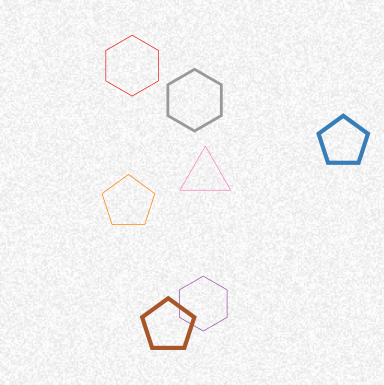[{"shape": "hexagon", "thickness": 0.5, "radius": 0.4, "center": [0.343, 0.829]}, {"shape": "pentagon", "thickness": 3, "radius": 0.34, "center": [0.892, 0.632]}, {"shape": "hexagon", "thickness": 0.5, "radius": 0.36, "center": [0.528, 0.211]}, {"shape": "pentagon", "thickness": 0.5, "radius": 0.36, "center": [0.334, 0.475]}, {"shape": "pentagon", "thickness": 3, "radius": 0.36, "center": [0.437, 0.154]}, {"shape": "triangle", "thickness": 0.5, "radius": 0.38, "center": [0.533, 0.544]}, {"shape": "hexagon", "thickness": 2, "radius": 0.4, "center": [0.505, 0.74]}]